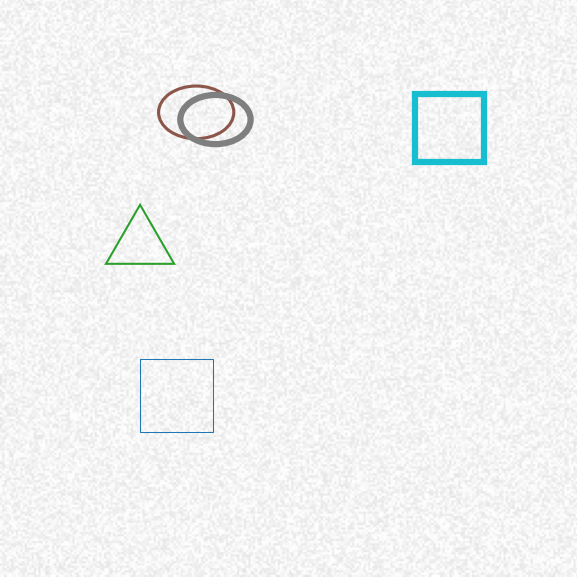[{"shape": "square", "thickness": 0.5, "radius": 0.32, "center": [0.306, 0.314]}, {"shape": "triangle", "thickness": 1, "radius": 0.34, "center": [0.243, 0.576]}, {"shape": "oval", "thickness": 1.5, "radius": 0.33, "center": [0.34, 0.805]}, {"shape": "oval", "thickness": 3, "radius": 0.3, "center": [0.373, 0.792]}, {"shape": "square", "thickness": 3, "radius": 0.29, "center": [0.778, 0.778]}]